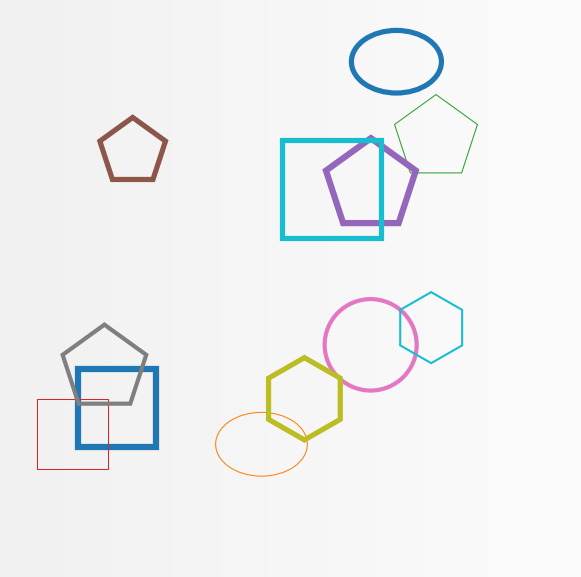[{"shape": "oval", "thickness": 2.5, "radius": 0.39, "center": [0.682, 0.892]}, {"shape": "square", "thickness": 3, "radius": 0.34, "center": [0.202, 0.293]}, {"shape": "oval", "thickness": 0.5, "radius": 0.39, "center": [0.45, 0.23]}, {"shape": "pentagon", "thickness": 0.5, "radius": 0.37, "center": [0.75, 0.76]}, {"shape": "square", "thickness": 0.5, "radius": 0.3, "center": [0.124, 0.248]}, {"shape": "pentagon", "thickness": 3, "radius": 0.41, "center": [0.638, 0.679]}, {"shape": "pentagon", "thickness": 2.5, "radius": 0.3, "center": [0.228, 0.736]}, {"shape": "circle", "thickness": 2, "radius": 0.4, "center": [0.638, 0.402]}, {"shape": "pentagon", "thickness": 2, "radius": 0.38, "center": [0.18, 0.361]}, {"shape": "hexagon", "thickness": 2.5, "radius": 0.36, "center": [0.524, 0.309]}, {"shape": "square", "thickness": 2.5, "radius": 0.42, "center": [0.571, 0.671]}, {"shape": "hexagon", "thickness": 1, "radius": 0.31, "center": [0.742, 0.432]}]